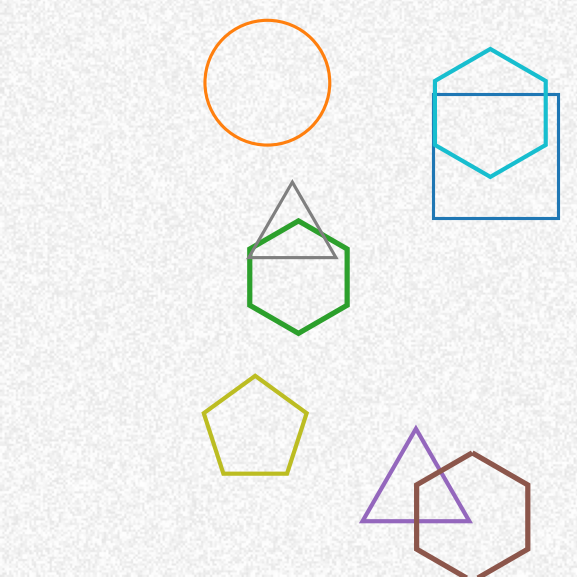[{"shape": "square", "thickness": 1.5, "radius": 0.54, "center": [0.858, 0.728]}, {"shape": "circle", "thickness": 1.5, "radius": 0.54, "center": [0.463, 0.856]}, {"shape": "hexagon", "thickness": 2.5, "radius": 0.49, "center": [0.517, 0.519]}, {"shape": "triangle", "thickness": 2, "radius": 0.53, "center": [0.72, 0.15]}, {"shape": "hexagon", "thickness": 2.5, "radius": 0.56, "center": [0.818, 0.104]}, {"shape": "triangle", "thickness": 1.5, "radius": 0.44, "center": [0.506, 0.597]}, {"shape": "pentagon", "thickness": 2, "radius": 0.47, "center": [0.442, 0.255]}, {"shape": "hexagon", "thickness": 2, "radius": 0.55, "center": [0.849, 0.804]}]